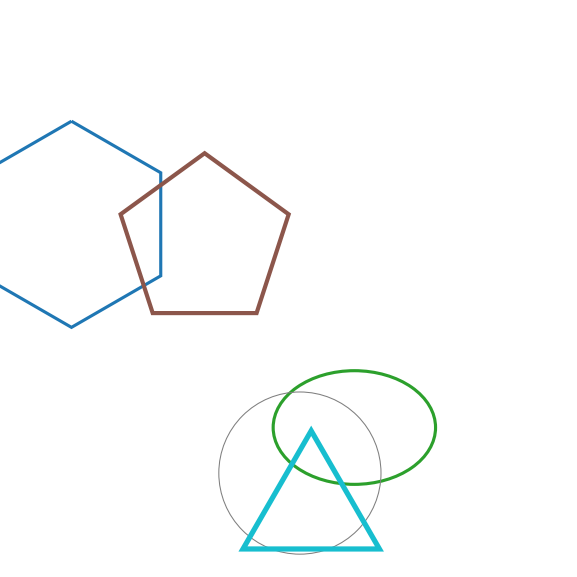[{"shape": "hexagon", "thickness": 1.5, "radius": 0.89, "center": [0.124, 0.611]}, {"shape": "oval", "thickness": 1.5, "radius": 0.7, "center": [0.614, 0.259]}, {"shape": "pentagon", "thickness": 2, "radius": 0.77, "center": [0.354, 0.581]}, {"shape": "circle", "thickness": 0.5, "radius": 0.7, "center": [0.519, 0.18]}, {"shape": "triangle", "thickness": 2.5, "radius": 0.68, "center": [0.539, 0.117]}]